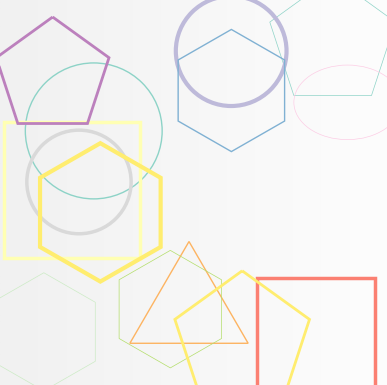[{"shape": "circle", "thickness": 1, "radius": 0.88, "center": [0.242, 0.66]}, {"shape": "pentagon", "thickness": 0.5, "radius": 0.85, "center": [0.858, 0.89]}, {"shape": "square", "thickness": 2.5, "radius": 0.88, "center": [0.186, 0.507]}, {"shape": "circle", "thickness": 3, "radius": 0.71, "center": [0.597, 0.867]}, {"shape": "square", "thickness": 2.5, "radius": 0.76, "center": [0.815, 0.125]}, {"shape": "hexagon", "thickness": 1, "radius": 0.79, "center": [0.597, 0.765]}, {"shape": "triangle", "thickness": 1, "radius": 0.88, "center": [0.488, 0.196]}, {"shape": "hexagon", "thickness": 0.5, "radius": 0.76, "center": [0.44, 0.197]}, {"shape": "oval", "thickness": 0.5, "radius": 0.69, "center": [0.897, 0.734]}, {"shape": "circle", "thickness": 2.5, "radius": 0.67, "center": [0.204, 0.527]}, {"shape": "pentagon", "thickness": 2, "radius": 0.76, "center": [0.136, 0.803]}, {"shape": "hexagon", "thickness": 0.5, "radius": 0.77, "center": [0.113, 0.138]}, {"shape": "pentagon", "thickness": 2, "radius": 0.91, "center": [0.625, 0.114]}, {"shape": "hexagon", "thickness": 3, "radius": 0.9, "center": [0.259, 0.448]}]